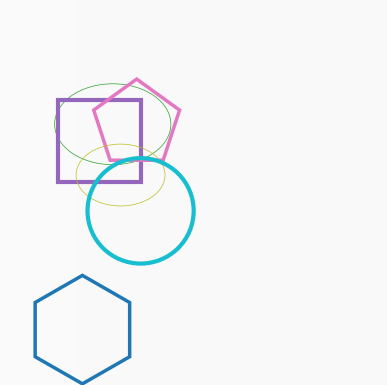[{"shape": "hexagon", "thickness": 2.5, "radius": 0.7, "center": [0.213, 0.144]}, {"shape": "oval", "thickness": 0.5, "radius": 0.75, "center": [0.291, 0.677]}, {"shape": "square", "thickness": 3, "radius": 0.54, "center": [0.257, 0.634]}, {"shape": "pentagon", "thickness": 2.5, "radius": 0.58, "center": [0.353, 0.678]}, {"shape": "oval", "thickness": 0.5, "radius": 0.57, "center": [0.311, 0.545]}, {"shape": "circle", "thickness": 3, "radius": 0.68, "center": [0.363, 0.452]}]